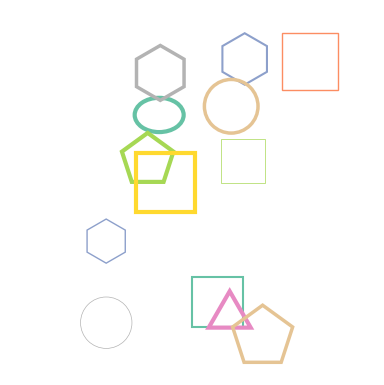[{"shape": "square", "thickness": 1.5, "radius": 0.33, "center": [0.565, 0.215]}, {"shape": "oval", "thickness": 3, "radius": 0.32, "center": [0.413, 0.701]}, {"shape": "square", "thickness": 1, "radius": 0.37, "center": [0.805, 0.84]}, {"shape": "hexagon", "thickness": 1.5, "radius": 0.33, "center": [0.636, 0.847]}, {"shape": "hexagon", "thickness": 1, "radius": 0.29, "center": [0.276, 0.374]}, {"shape": "triangle", "thickness": 3, "radius": 0.31, "center": [0.597, 0.181]}, {"shape": "square", "thickness": 0.5, "radius": 0.29, "center": [0.63, 0.581]}, {"shape": "pentagon", "thickness": 3, "radius": 0.35, "center": [0.384, 0.584]}, {"shape": "square", "thickness": 3, "radius": 0.38, "center": [0.429, 0.525]}, {"shape": "circle", "thickness": 2.5, "radius": 0.35, "center": [0.601, 0.724]}, {"shape": "pentagon", "thickness": 2.5, "radius": 0.41, "center": [0.682, 0.125]}, {"shape": "circle", "thickness": 0.5, "radius": 0.33, "center": [0.276, 0.162]}, {"shape": "hexagon", "thickness": 2.5, "radius": 0.36, "center": [0.416, 0.811]}]